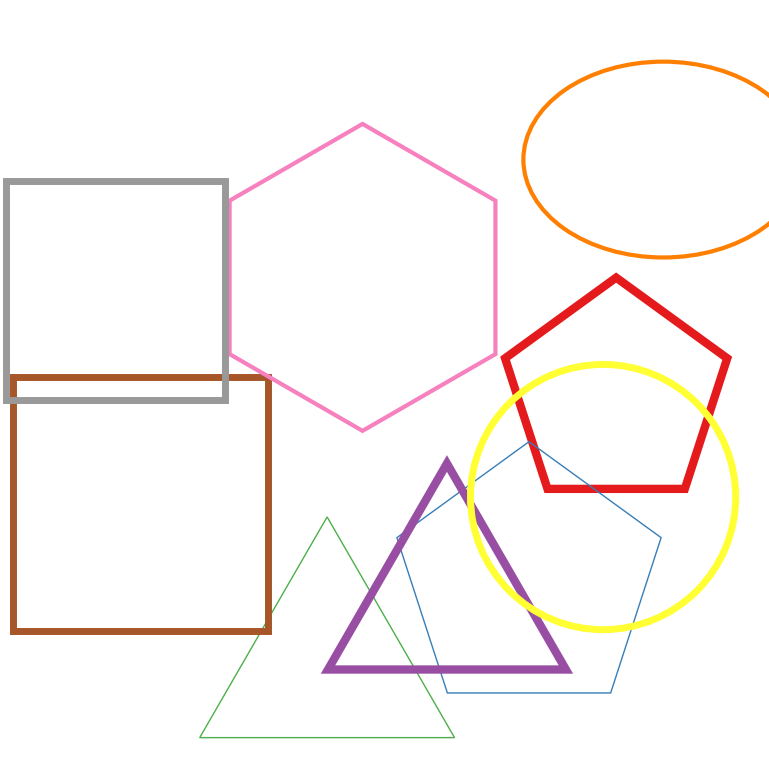[{"shape": "pentagon", "thickness": 3, "radius": 0.76, "center": [0.8, 0.488]}, {"shape": "pentagon", "thickness": 0.5, "radius": 0.9, "center": [0.687, 0.246]}, {"shape": "triangle", "thickness": 0.5, "radius": 0.96, "center": [0.425, 0.138]}, {"shape": "triangle", "thickness": 3, "radius": 0.89, "center": [0.58, 0.22]}, {"shape": "oval", "thickness": 1.5, "radius": 0.91, "center": [0.861, 0.793]}, {"shape": "circle", "thickness": 2.5, "radius": 0.86, "center": [0.783, 0.354]}, {"shape": "square", "thickness": 2.5, "radius": 0.83, "center": [0.183, 0.345]}, {"shape": "hexagon", "thickness": 1.5, "radius": 1.0, "center": [0.471, 0.64]}, {"shape": "square", "thickness": 2.5, "radius": 0.71, "center": [0.15, 0.622]}]